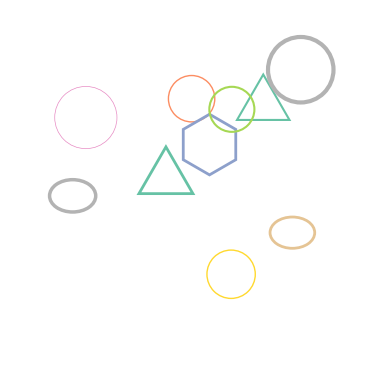[{"shape": "triangle", "thickness": 1.5, "radius": 0.39, "center": [0.684, 0.728]}, {"shape": "triangle", "thickness": 2, "radius": 0.4, "center": [0.431, 0.538]}, {"shape": "circle", "thickness": 1, "radius": 0.3, "center": [0.498, 0.744]}, {"shape": "hexagon", "thickness": 2, "radius": 0.39, "center": [0.544, 0.625]}, {"shape": "circle", "thickness": 0.5, "radius": 0.4, "center": [0.223, 0.695]}, {"shape": "circle", "thickness": 1.5, "radius": 0.29, "center": [0.602, 0.716]}, {"shape": "circle", "thickness": 1, "radius": 0.31, "center": [0.6, 0.288]}, {"shape": "oval", "thickness": 2, "radius": 0.29, "center": [0.759, 0.396]}, {"shape": "circle", "thickness": 3, "radius": 0.43, "center": [0.781, 0.819]}, {"shape": "oval", "thickness": 2.5, "radius": 0.3, "center": [0.189, 0.491]}]